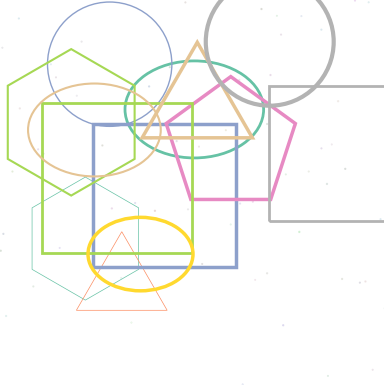[{"shape": "hexagon", "thickness": 0.5, "radius": 0.8, "center": [0.222, 0.38]}, {"shape": "oval", "thickness": 2, "radius": 0.9, "center": [0.505, 0.716]}, {"shape": "triangle", "thickness": 0.5, "radius": 0.68, "center": [0.316, 0.262]}, {"shape": "circle", "thickness": 1, "radius": 0.81, "center": [0.285, 0.833]}, {"shape": "square", "thickness": 2.5, "radius": 0.93, "center": [0.427, 0.492]}, {"shape": "pentagon", "thickness": 2.5, "radius": 0.88, "center": [0.599, 0.625]}, {"shape": "square", "thickness": 2, "radius": 0.97, "center": [0.304, 0.539]}, {"shape": "hexagon", "thickness": 1.5, "radius": 0.95, "center": [0.185, 0.682]}, {"shape": "oval", "thickness": 2.5, "radius": 0.68, "center": [0.365, 0.34]}, {"shape": "triangle", "thickness": 2.5, "radius": 0.83, "center": [0.512, 0.725]}, {"shape": "oval", "thickness": 1.5, "radius": 0.86, "center": [0.245, 0.662]}, {"shape": "circle", "thickness": 3, "radius": 0.83, "center": [0.701, 0.892]}, {"shape": "square", "thickness": 2, "radius": 0.88, "center": [0.873, 0.601]}]